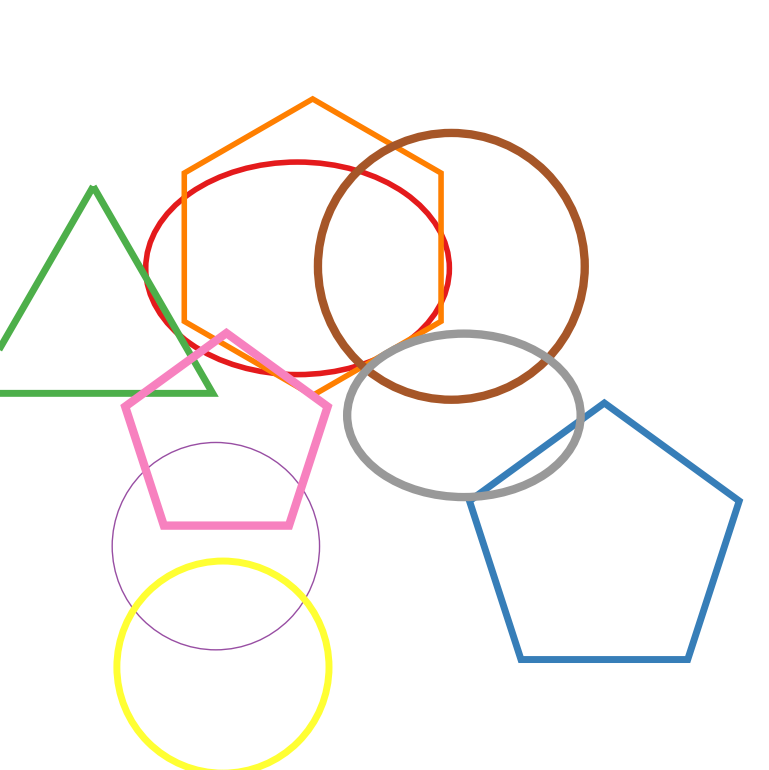[{"shape": "oval", "thickness": 2, "radius": 0.99, "center": [0.386, 0.652]}, {"shape": "pentagon", "thickness": 2.5, "radius": 0.92, "center": [0.785, 0.292]}, {"shape": "triangle", "thickness": 2.5, "radius": 0.9, "center": [0.121, 0.579]}, {"shape": "circle", "thickness": 0.5, "radius": 0.67, "center": [0.28, 0.291]}, {"shape": "hexagon", "thickness": 2, "radius": 0.96, "center": [0.406, 0.679]}, {"shape": "circle", "thickness": 2.5, "radius": 0.69, "center": [0.29, 0.134]}, {"shape": "circle", "thickness": 3, "radius": 0.87, "center": [0.586, 0.654]}, {"shape": "pentagon", "thickness": 3, "radius": 0.69, "center": [0.294, 0.429]}, {"shape": "oval", "thickness": 3, "radius": 0.76, "center": [0.602, 0.461]}]